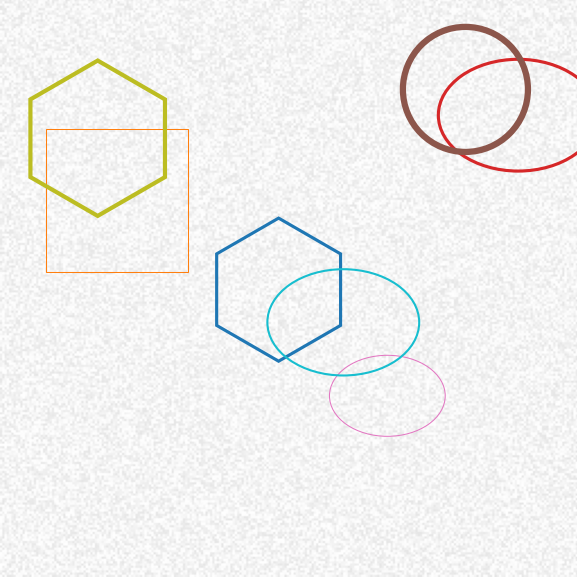[{"shape": "hexagon", "thickness": 1.5, "radius": 0.62, "center": [0.482, 0.498]}, {"shape": "square", "thickness": 0.5, "radius": 0.62, "center": [0.203, 0.652]}, {"shape": "oval", "thickness": 1.5, "radius": 0.69, "center": [0.897, 0.8]}, {"shape": "circle", "thickness": 3, "radius": 0.54, "center": [0.806, 0.844]}, {"shape": "oval", "thickness": 0.5, "radius": 0.5, "center": [0.671, 0.314]}, {"shape": "hexagon", "thickness": 2, "radius": 0.67, "center": [0.169, 0.76]}, {"shape": "oval", "thickness": 1, "radius": 0.66, "center": [0.594, 0.441]}]